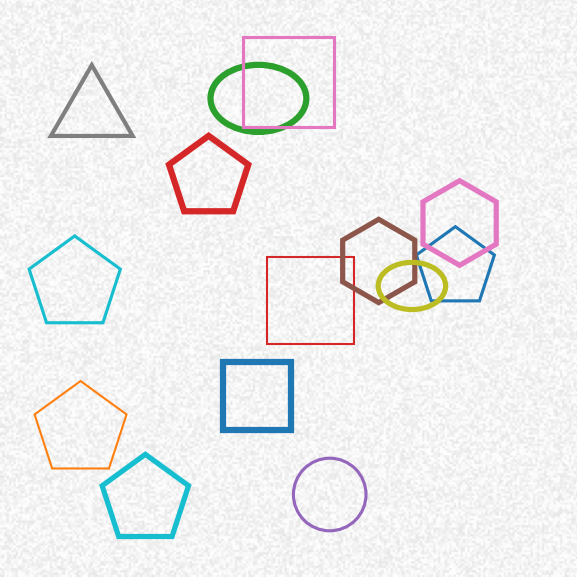[{"shape": "square", "thickness": 3, "radius": 0.3, "center": [0.445, 0.313]}, {"shape": "pentagon", "thickness": 1.5, "radius": 0.36, "center": [0.789, 0.536]}, {"shape": "pentagon", "thickness": 1, "radius": 0.42, "center": [0.139, 0.256]}, {"shape": "oval", "thickness": 3, "radius": 0.41, "center": [0.447, 0.829]}, {"shape": "pentagon", "thickness": 3, "radius": 0.36, "center": [0.361, 0.692]}, {"shape": "square", "thickness": 1, "radius": 0.38, "center": [0.538, 0.478]}, {"shape": "circle", "thickness": 1.5, "radius": 0.31, "center": [0.571, 0.143]}, {"shape": "hexagon", "thickness": 2.5, "radius": 0.36, "center": [0.656, 0.547]}, {"shape": "hexagon", "thickness": 2.5, "radius": 0.37, "center": [0.796, 0.613]}, {"shape": "square", "thickness": 1.5, "radius": 0.39, "center": [0.499, 0.857]}, {"shape": "triangle", "thickness": 2, "radius": 0.41, "center": [0.159, 0.805]}, {"shape": "oval", "thickness": 2.5, "radius": 0.29, "center": [0.713, 0.504]}, {"shape": "pentagon", "thickness": 2.5, "radius": 0.39, "center": [0.252, 0.134]}, {"shape": "pentagon", "thickness": 1.5, "radius": 0.42, "center": [0.129, 0.507]}]